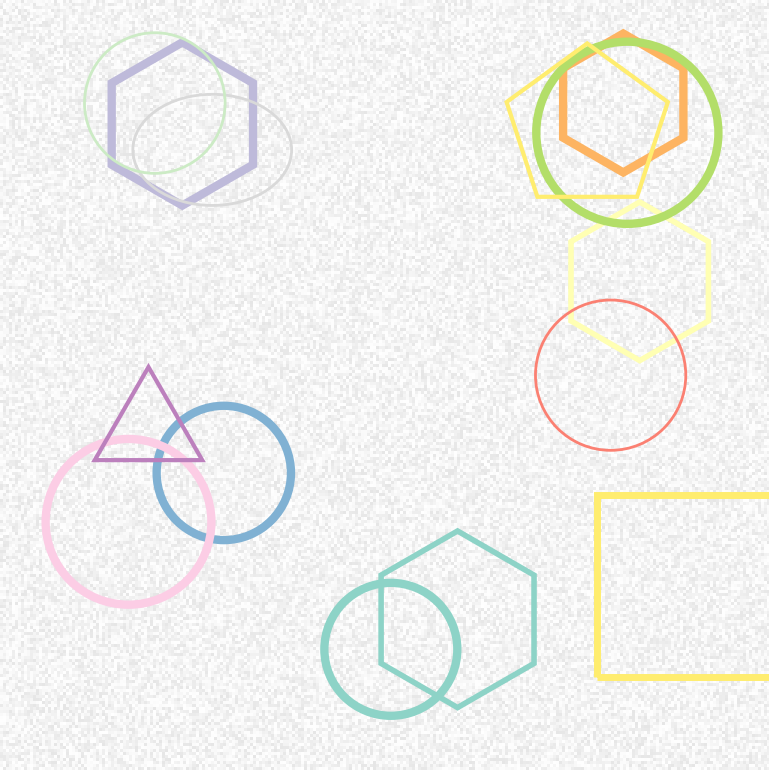[{"shape": "circle", "thickness": 3, "radius": 0.43, "center": [0.508, 0.157]}, {"shape": "hexagon", "thickness": 2, "radius": 0.57, "center": [0.594, 0.196]}, {"shape": "hexagon", "thickness": 2, "radius": 0.52, "center": [0.831, 0.635]}, {"shape": "hexagon", "thickness": 3, "radius": 0.53, "center": [0.237, 0.839]}, {"shape": "circle", "thickness": 1, "radius": 0.49, "center": [0.793, 0.513]}, {"shape": "circle", "thickness": 3, "radius": 0.44, "center": [0.291, 0.386]}, {"shape": "hexagon", "thickness": 3, "radius": 0.45, "center": [0.809, 0.866]}, {"shape": "circle", "thickness": 3, "radius": 0.59, "center": [0.815, 0.828]}, {"shape": "circle", "thickness": 3, "radius": 0.54, "center": [0.167, 0.322]}, {"shape": "oval", "thickness": 1, "radius": 0.52, "center": [0.276, 0.805]}, {"shape": "triangle", "thickness": 1.5, "radius": 0.4, "center": [0.193, 0.443]}, {"shape": "circle", "thickness": 1, "radius": 0.46, "center": [0.201, 0.866]}, {"shape": "pentagon", "thickness": 1.5, "radius": 0.55, "center": [0.763, 0.833]}, {"shape": "square", "thickness": 2.5, "radius": 0.59, "center": [0.894, 0.239]}]